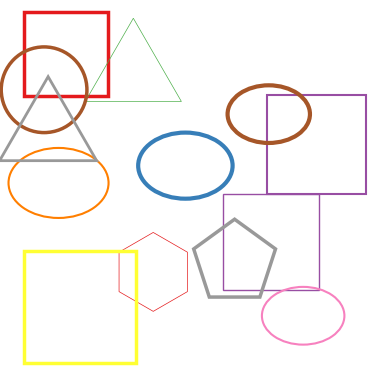[{"shape": "hexagon", "thickness": 0.5, "radius": 0.51, "center": [0.398, 0.294]}, {"shape": "square", "thickness": 2.5, "radius": 0.54, "center": [0.171, 0.86]}, {"shape": "oval", "thickness": 3, "radius": 0.61, "center": [0.482, 0.57]}, {"shape": "triangle", "thickness": 0.5, "radius": 0.72, "center": [0.346, 0.808]}, {"shape": "square", "thickness": 1.5, "radius": 0.65, "center": [0.822, 0.625]}, {"shape": "square", "thickness": 1, "radius": 0.62, "center": [0.703, 0.37]}, {"shape": "oval", "thickness": 1.5, "radius": 0.65, "center": [0.152, 0.525]}, {"shape": "square", "thickness": 2.5, "radius": 0.73, "center": [0.208, 0.203]}, {"shape": "oval", "thickness": 3, "radius": 0.53, "center": [0.698, 0.704]}, {"shape": "circle", "thickness": 2.5, "radius": 0.56, "center": [0.114, 0.767]}, {"shape": "oval", "thickness": 1.5, "radius": 0.54, "center": [0.787, 0.18]}, {"shape": "pentagon", "thickness": 2.5, "radius": 0.56, "center": [0.609, 0.319]}, {"shape": "triangle", "thickness": 2, "radius": 0.73, "center": [0.125, 0.655]}]